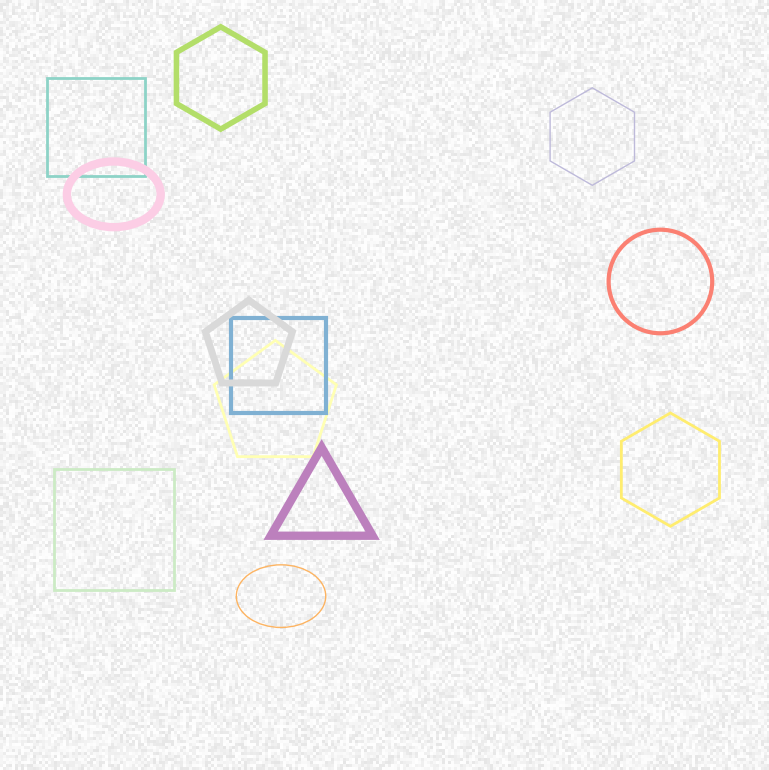[{"shape": "square", "thickness": 1, "radius": 0.32, "center": [0.124, 0.835]}, {"shape": "pentagon", "thickness": 1, "radius": 0.42, "center": [0.358, 0.474]}, {"shape": "hexagon", "thickness": 0.5, "radius": 0.32, "center": [0.769, 0.823]}, {"shape": "circle", "thickness": 1.5, "radius": 0.34, "center": [0.858, 0.634]}, {"shape": "square", "thickness": 1.5, "radius": 0.31, "center": [0.362, 0.525]}, {"shape": "oval", "thickness": 0.5, "radius": 0.29, "center": [0.365, 0.226]}, {"shape": "hexagon", "thickness": 2, "radius": 0.33, "center": [0.287, 0.899]}, {"shape": "oval", "thickness": 3, "radius": 0.3, "center": [0.148, 0.748]}, {"shape": "pentagon", "thickness": 2.5, "radius": 0.3, "center": [0.323, 0.551]}, {"shape": "triangle", "thickness": 3, "radius": 0.38, "center": [0.418, 0.342]}, {"shape": "square", "thickness": 1, "radius": 0.39, "center": [0.148, 0.312]}, {"shape": "hexagon", "thickness": 1, "radius": 0.37, "center": [0.871, 0.39]}]